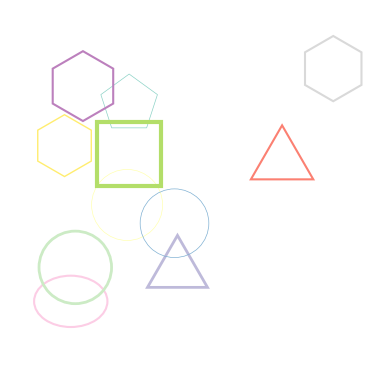[{"shape": "pentagon", "thickness": 0.5, "radius": 0.39, "center": [0.335, 0.73]}, {"shape": "circle", "thickness": 0.5, "radius": 0.46, "center": [0.33, 0.468]}, {"shape": "triangle", "thickness": 2, "radius": 0.45, "center": [0.461, 0.299]}, {"shape": "triangle", "thickness": 1.5, "radius": 0.47, "center": [0.733, 0.581]}, {"shape": "circle", "thickness": 0.5, "radius": 0.45, "center": [0.453, 0.42]}, {"shape": "square", "thickness": 3, "radius": 0.42, "center": [0.335, 0.601]}, {"shape": "oval", "thickness": 1.5, "radius": 0.48, "center": [0.184, 0.217]}, {"shape": "hexagon", "thickness": 1.5, "radius": 0.42, "center": [0.866, 0.822]}, {"shape": "hexagon", "thickness": 1.5, "radius": 0.45, "center": [0.215, 0.776]}, {"shape": "circle", "thickness": 2, "radius": 0.47, "center": [0.196, 0.305]}, {"shape": "hexagon", "thickness": 1, "radius": 0.4, "center": [0.168, 0.622]}]